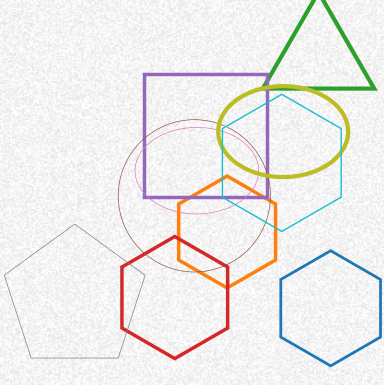[{"shape": "hexagon", "thickness": 2, "radius": 0.75, "center": [0.859, 0.199]}, {"shape": "hexagon", "thickness": 2.5, "radius": 0.73, "center": [0.59, 0.397]}, {"shape": "triangle", "thickness": 3, "radius": 0.84, "center": [0.827, 0.853]}, {"shape": "hexagon", "thickness": 2.5, "radius": 0.79, "center": [0.454, 0.227]}, {"shape": "square", "thickness": 2.5, "radius": 0.8, "center": [0.534, 0.649]}, {"shape": "circle", "thickness": 0.5, "radius": 0.99, "center": [0.505, 0.491]}, {"shape": "oval", "thickness": 0.5, "radius": 0.8, "center": [0.511, 0.557]}, {"shape": "pentagon", "thickness": 0.5, "radius": 0.96, "center": [0.194, 0.226]}, {"shape": "oval", "thickness": 3, "radius": 0.84, "center": [0.736, 0.658]}, {"shape": "hexagon", "thickness": 1, "radius": 0.89, "center": [0.732, 0.577]}]